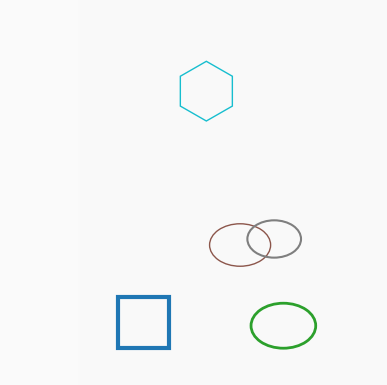[{"shape": "square", "thickness": 3, "radius": 0.33, "center": [0.371, 0.162]}, {"shape": "oval", "thickness": 2, "radius": 0.42, "center": [0.731, 0.154]}, {"shape": "oval", "thickness": 1, "radius": 0.39, "center": [0.62, 0.364]}, {"shape": "oval", "thickness": 1.5, "radius": 0.35, "center": [0.708, 0.379]}, {"shape": "hexagon", "thickness": 1, "radius": 0.39, "center": [0.533, 0.763]}]